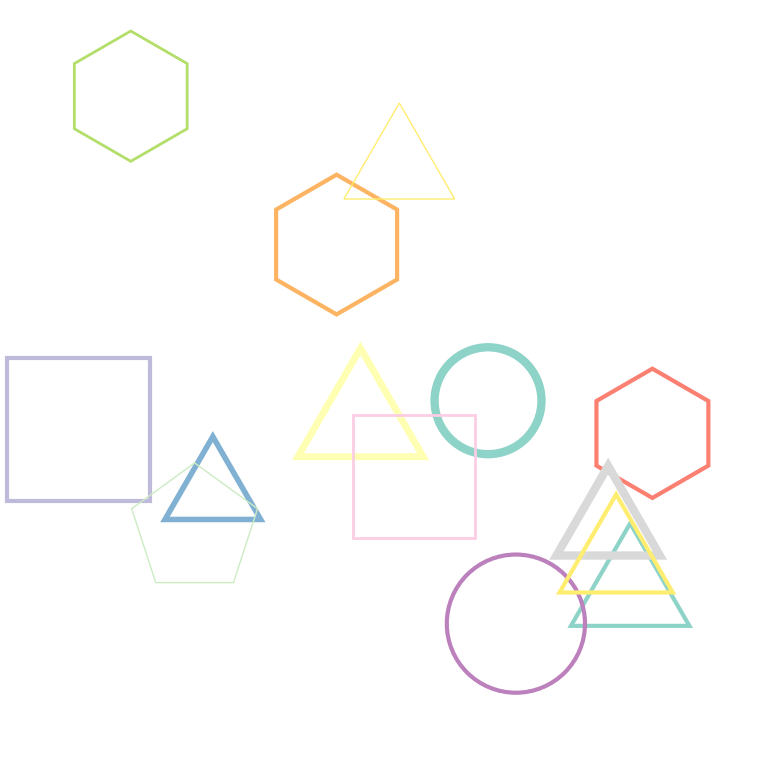[{"shape": "circle", "thickness": 3, "radius": 0.35, "center": [0.634, 0.48]}, {"shape": "triangle", "thickness": 1.5, "radius": 0.44, "center": [0.818, 0.232]}, {"shape": "triangle", "thickness": 2.5, "radius": 0.47, "center": [0.468, 0.454]}, {"shape": "square", "thickness": 1.5, "radius": 0.46, "center": [0.102, 0.442]}, {"shape": "hexagon", "thickness": 1.5, "radius": 0.42, "center": [0.847, 0.437]}, {"shape": "triangle", "thickness": 2, "radius": 0.36, "center": [0.276, 0.361]}, {"shape": "hexagon", "thickness": 1.5, "radius": 0.45, "center": [0.437, 0.682]}, {"shape": "hexagon", "thickness": 1, "radius": 0.42, "center": [0.17, 0.875]}, {"shape": "square", "thickness": 1, "radius": 0.4, "center": [0.538, 0.381]}, {"shape": "triangle", "thickness": 3, "radius": 0.39, "center": [0.79, 0.317]}, {"shape": "circle", "thickness": 1.5, "radius": 0.45, "center": [0.67, 0.19]}, {"shape": "pentagon", "thickness": 0.5, "radius": 0.43, "center": [0.253, 0.313]}, {"shape": "triangle", "thickness": 0.5, "radius": 0.42, "center": [0.519, 0.783]}, {"shape": "triangle", "thickness": 1.5, "radius": 0.42, "center": [0.8, 0.273]}]